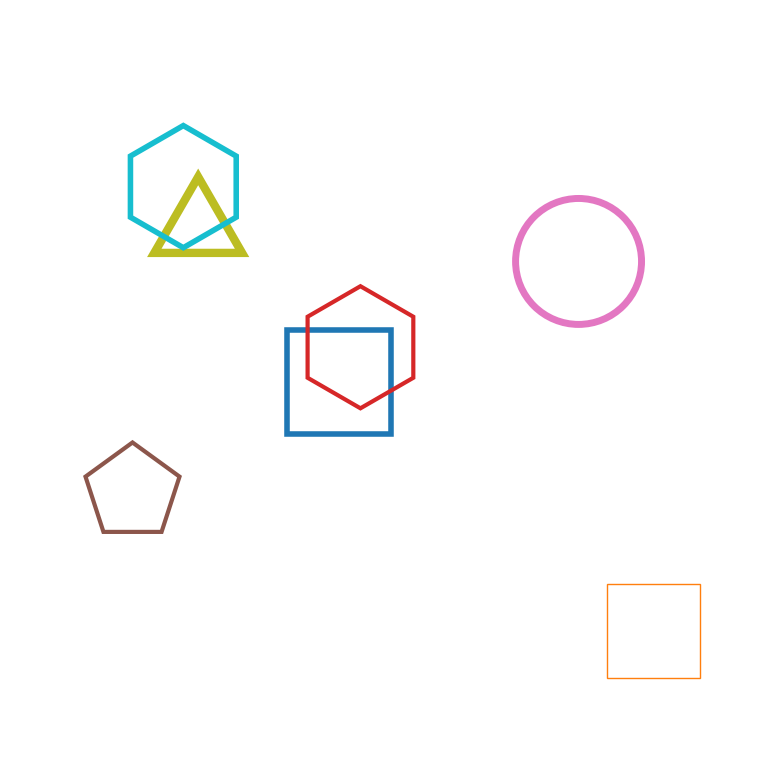[{"shape": "square", "thickness": 2, "radius": 0.34, "center": [0.44, 0.503]}, {"shape": "square", "thickness": 0.5, "radius": 0.3, "center": [0.849, 0.181]}, {"shape": "hexagon", "thickness": 1.5, "radius": 0.4, "center": [0.468, 0.549]}, {"shape": "pentagon", "thickness": 1.5, "radius": 0.32, "center": [0.172, 0.361]}, {"shape": "circle", "thickness": 2.5, "radius": 0.41, "center": [0.751, 0.66]}, {"shape": "triangle", "thickness": 3, "radius": 0.33, "center": [0.257, 0.704]}, {"shape": "hexagon", "thickness": 2, "radius": 0.4, "center": [0.238, 0.758]}]